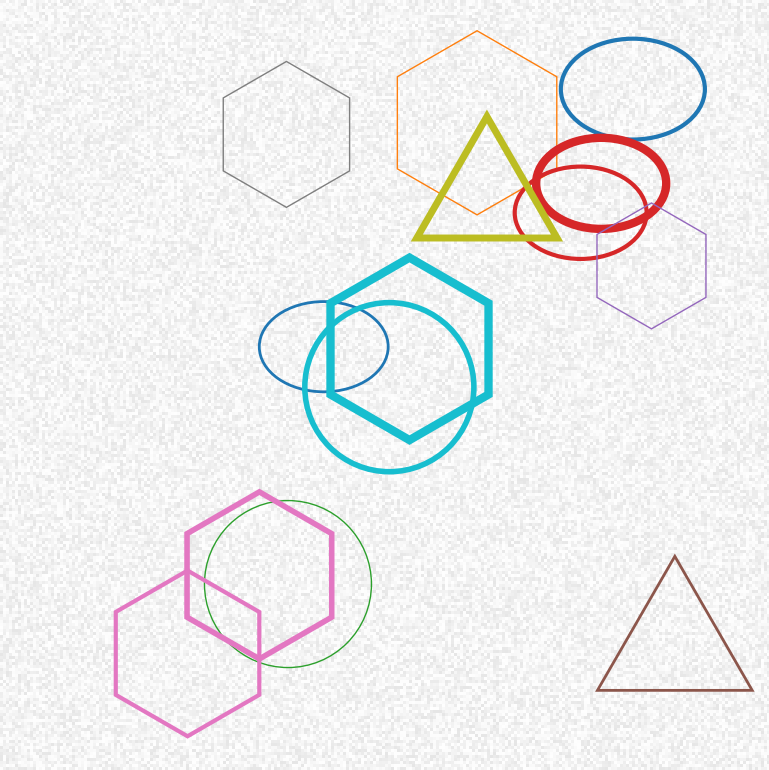[{"shape": "oval", "thickness": 1, "radius": 0.42, "center": [0.42, 0.55]}, {"shape": "oval", "thickness": 1.5, "radius": 0.47, "center": [0.822, 0.884]}, {"shape": "hexagon", "thickness": 0.5, "radius": 0.6, "center": [0.62, 0.841]}, {"shape": "circle", "thickness": 0.5, "radius": 0.54, "center": [0.374, 0.241]}, {"shape": "oval", "thickness": 1.5, "radius": 0.43, "center": [0.754, 0.724]}, {"shape": "oval", "thickness": 3, "radius": 0.42, "center": [0.781, 0.762]}, {"shape": "hexagon", "thickness": 0.5, "radius": 0.41, "center": [0.846, 0.655]}, {"shape": "triangle", "thickness": 1, "radius": 0.58, "center": [0.876, 0.161]}, {"shape": "hexagon", "thickness": 2, "radius": 0.54, "center": [0.337, 0.253]}, {"shape": "hexagon", "thickness": 1.5, "radius": 0.54, "center": [0.244, 0.151]}, {"shape": "hexagon", "thickness": 0.5, "radius": 0.47, "center": [0.372, 0.825]}, {"shape": "triangle", "thickness": 2.5, "radius": 0.53, "center": [0.632, 0.743]}, {"shape": "circle", "thickness": 2, "radius": 0.55, "center": [0.506, 0.497]}, {"shape": "hexagon", "thickness": 3, "radius": 0.59, "center": [0.532, 0.547]}]